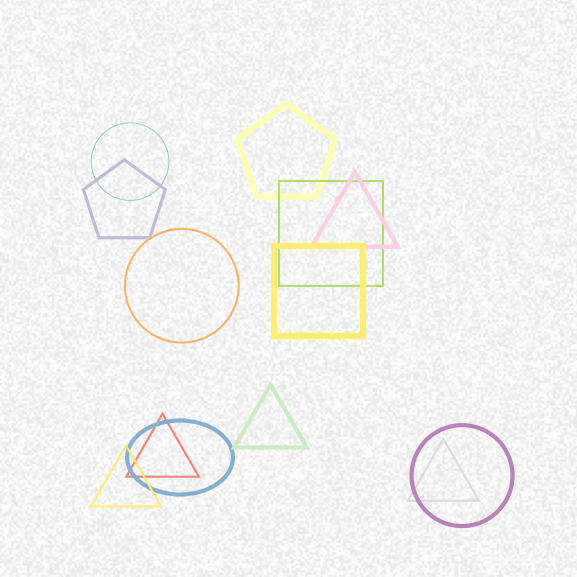[{"shape": "circle", "thickness": 0.5, "radius": 0.34, "center": [0.225, 0.719]}, {"shape": "pentagon", "thickness": 3, "radius": 0.45, "center": [0.496, 0.73]}, {"shape": "pentagon", "thickness": 1.5, "radius": 0.37, "center": [0.215, 0.648]}, {"shape": "triangle", "thickness": 1, "radius": 0.36, "center": [0.281, 0.21]}, {"shape": "oval", "thickness": 2, "radius": 0.46, "center": [0.312, 0.207]}, {"shape": "circle", "thickness": 1, "radius": 0.49, "center": [0.315, 0.504]}, {"shape": "square", "thickness": 1, "radius": 0.45, "center": [0.573, 0.594]}, {"shape": "triangle", "thickness": 2, "radius": 0.43, "center": [0.614, 0.615]}, {"shape": "triangle", "thickness": 1, "radius": 0.36, "center": [0.768, 0.168]}, {"shape": "circle", "thickness": 2, "radius": 0.44, "center": [0.8, 0.176]}, {"shape": "triangle", "thickness": 2, "radius": 0.36, "center": [0.468, 0.261]}, {"shape": "square", "thickness": 3, "radius": 0.39, "center": [0.551, 0.495]}, {"shape": "triangle", "thickness": 1, "radius": 0.35, "center": [0.218, 0.157]}]